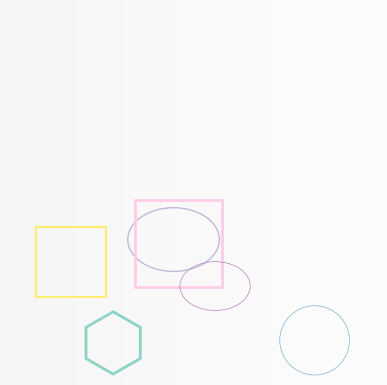[{"shape": "hexagon", "thickness": 2, "radius": 0.4, "center": [0.292, 0.109]}, {"shape": "oval", "thickness": 1, "radius": 0.59, "center": [0.448, 0.378]}, {"shape": "circle", "thickness": 0.5, "radius": 0.45, "center": [0.812, 0.116]}, {"shape": "square", "thickness": 2, "radius": 0.56, "center": [0.461, 0.369]}, {"shape": "oval", "thickness": 0.5, "radius": 0.45, "center": [0.555, 0.257]}, {"shape": "square", "thickness": 1.5, "radius": 0.45, "center": [0.183, 0.32]}]